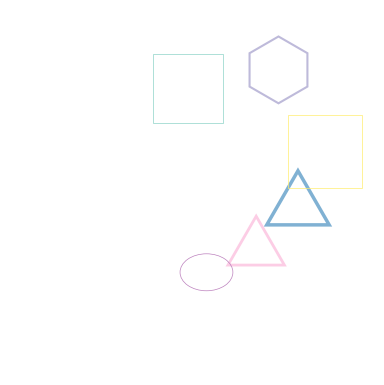[{"shape": "square", "thickness": 0.5, "radius": 0.45, "center": [0.489, 0.77]}, {"shape": "hexagon", "thickness": 1.5, "radius": 0.43, "center": [0.723, 0.818]}, {"shape": "triangle", "thickness": 2.5, "radius": 0.47, "center": [0.774, 0.463]}, {"shape": "triangle", "thickness": 2, "radius": 0.42, "center": [0.665, 0.354]}, {"shape": "oval", "thickness": 0.5, "radius": 0.34, "center": [0.536, 0.293]}, {"shape": "square", "thickness": 0.5, "radius": 0.48, "center": [0.844, 0.607]}]